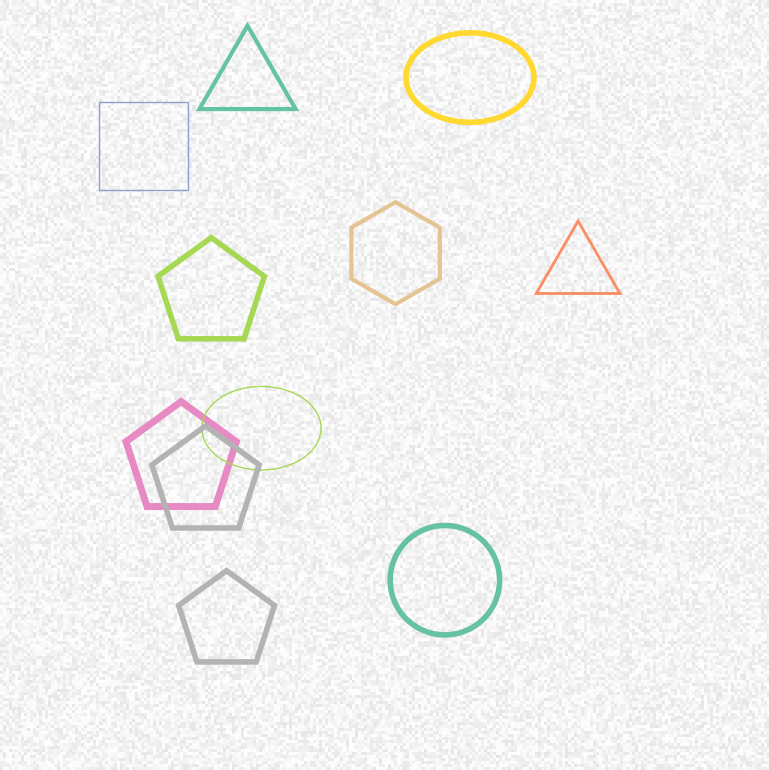[{"shape": "circle", "thickness": 2, "radius": 0.36, "center": [0.578, 0.247]}, {"shape": "triangle", "thickness": 1.5, "radius": 0.36, "center": [0.321, 0.894]}, {"shape": "triangle", "thickness": 1, "radius": 0.31, "center": [0.751, 0.65]}, {"shape": "square", "thickness": 0.5, "radius": 0.29, "center": [0.187, 0.81]}, {"shape": "pentagon", "thickness": 2.5, "radius": 0.38, "center": [0.235, 0.403]}, {"shape": "pentagon", "thickness": 2, "radius": 0.36, "center": [0.274, 0.619]}, {"shape": "oval", "thickness": 0.5, "radius": 0.39, "center": [0.339, 0.444]}, {"shape": "oval", "thickness": 2, "radius": 0.42, "center": [0.61, 0.899]}, {"shape": "hexagon", "thickness": 1.5, "radius": 0.33, "center": [0.514, 0.671]}, {"shape": "pentagon", "thickness": 2, "radius": 0.37, "center": [0.267, 0.374]}, {"shape": "pentagon", "thickness": 2, "radius": 0.33, "center": [0.294, 0.193]}]